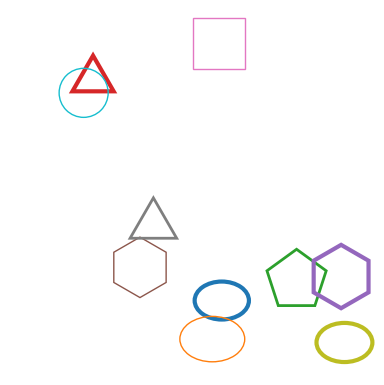[{"shape": "oval", "thickness": 3, "radius": 0.35, "center": [0.576, 0.219]}, {"shape": "oval", "thickness": 1, "radius": 0.42, "center": [0.551, 0.119]}, {"shape": "pentagon", "thickness": 2, "radius": 0.4, "center": [0.77, 0.272]}, {"shape": "triangle", "thickness": 3, "radius": 0.31, "center": [0.242, 0.794]}, {"shape": "hexagon", "thickness": 3, "radius": 0.41, "center": [0.886, 0.282]}, {"shape": "hexagon", "thickness": 1, "radius": 0.39, "center": [0.364, 0.306]}, {"shape": "square", "thickness": 1, "radius": 0.33, "center": [0.569, 0.887]}, {"shape": "triangle", "thickness": 2, "radius": 0.35, "center": [0.398, 0.416]}, {"shape": "oval", "thickness": 3, "radius": 0.36, "center": [0.895, 0.11]}, {"shape": "circle", "thickness": 1, "radius": 0.32, "center": [0.217, 0.759]}]